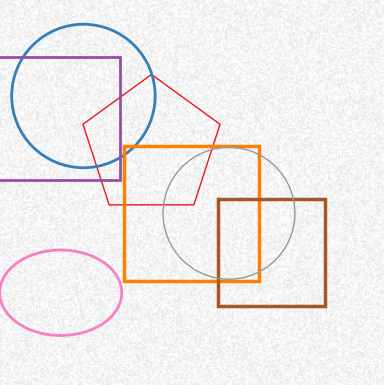[{"shape": "pentagon", "thickness": 1, "radius": 0.94, "center": [0.394, 0.619]}, {"shape": "circle", "thickness": 2, "radius": 0.93, "center": [0.217, 0.751]}, {"shape": "square", "thickness": 2, "radius": 0.8, "center": [0.153, 0.692]}, {"shape": "square", "thickness": 2.5, "radius": 0.88, "center": [0.497, 0.445]}, {"shape": "square", "thickness": 2.5, "radius": 0.69, "center": [0.706, 0.344]}, {"shape": "oval", "thickness": 2, "radius": 0.79, "center": [0.158, 0.24]}, {"shape": "circle", "thickness": 1, "radius": 0.86, "center": [0.595, 0.446]}]